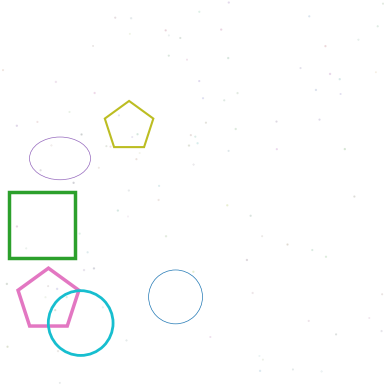[{"shape": "circle", "thickness": 0.5, "radius": 0.35, "center": [0.456, 0.229]}, {"shape": "square", "thickness": 2.5, "radius": 0.42, "center": [0.109, 0.416]}, {"shape": "oval", "thickness": 0.5, "radius": 0.4, "center": [0.156, 0.589]}, {"shape": "pentagon", "thickness": 2.5, "radius": 0.42, "center": [0.126, 0.22]}, {"shape": "pentagon", "thickness": 1.5, "radius": 0.33, "center": [0.335, 0.672]}, {"shape": "circle", "thickness": 2, "radius": 0.42, "center": [0.21, 0.161]}]